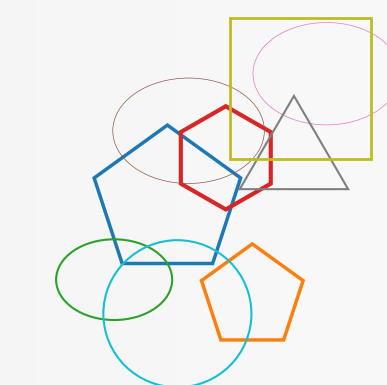[{"shape": "pentagon", "thickness": 2.5, "radius": 0.99, "center": [0.432, 0.476]}, {"shape": "pentagon", "thickness": 2.5, "radius": 0.69, "center": [0.651, 0.229]}, {"shape": "oval", "thickness": 1.5, "radius": 0.75, "center": [0.295, 0.274]}, {"shape": "hexagon", "thickness": 3, "radius": 0.67, "center": [0.583, 0.59]}, {"shape": "oval", "thickness": 0.5, "radius": 0.98, "center": [0.487, 0.66]}, {"shape": "oval", "thickness": 0.5, "radius": 0.95, "center": [0.843, 0.809]}, {"shape": "triangle", "thickness": 1.5, "radius": 0.81, "center": [0.759, 0.589]}, {"shape": "square", "thickness": 2, "radius": 0.91, "center": [0.776, 0.77]}, {"shape": "circle", "thickness": 1.5, "radius": 0.96, "center": [0.458, 0.185]}]